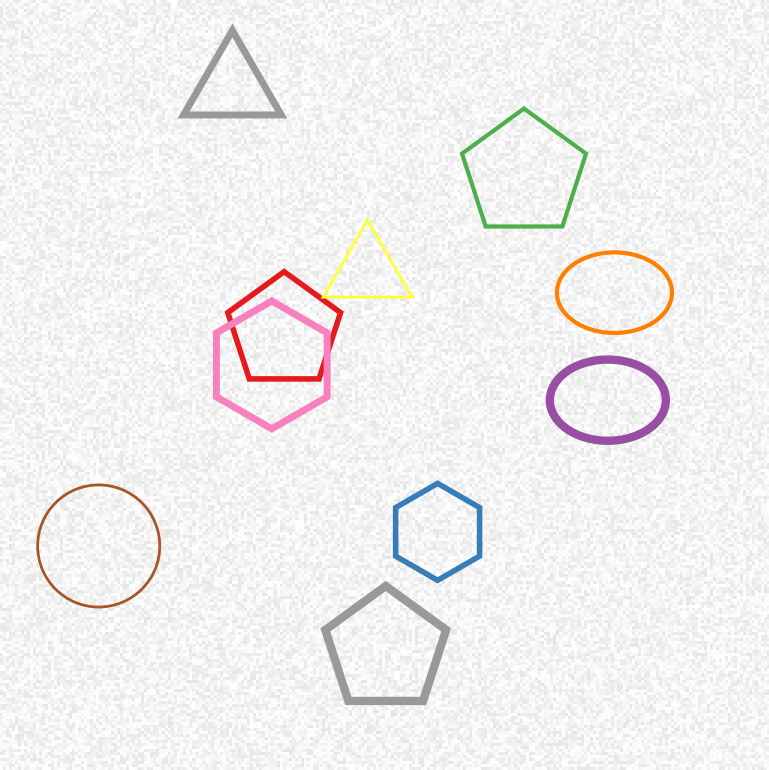[{"shape": "pentagon", "thickness": 2, "radius": 0.38, "center": [0.369, 0.57]}, {"shape": "hexagon", "thickness": 2, "radius": 0.31, "center": [0.568, 0.309]}, {"shape": "pentagon", "thickness": 1.5, "radius": 0.42, "center": [0.681, 0.774]}, {"shape": "oval", "thickness": 3, "radius": 0.38, "center": [0.789, 0.48]}, {"shape": "oval", "thickness": 1.5, "radius": 0.37, "center": [0.798, 0.62]}, {"shape": "triangle", "thickness": 1, "radius": 0.33, "center": [0.477, 0.647]}, {"shape": "circle", "thickness": 1, "radius": 0.4, "center": [0.128, 0.291]}, {"shape": "hexagon", "thickness": 2.5, "radius": 0.42, "center": [0.353, 0.526]}, {"shape": "triangle", "thickness": 2.5, "radius": 0.37, "center": [0.302, 0.887]}, {"shape": "pentagon", "thickness": 3, "radius": 0.41, "center": [0.501, 0.156]}]